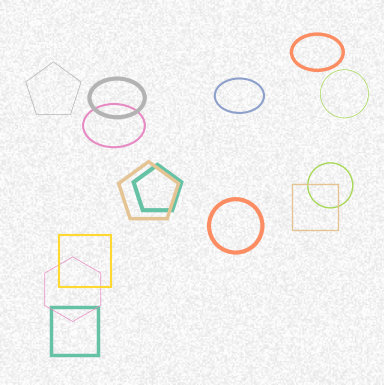[{"shape": "pentagon", "thickness": 3, "radius": 0.33, "center": [0.409, 0.507]}, {"shape": "square", "thickness": 2.5, "radius": 0.31, "center": [0.194, 0.14]}, {"shape": "oval", "thickness": 2.5, "radius": 0.34, "center": [0.824, 0.864]}, {"shape": "circle", "thickness": 3, "radius": 0.35, "center": [0.612, 0.413]}, {"shape": "oval", "thickness": 1.5, "radius": 0.32, "center": [0.622, 0.751]}, {"shape": "hexagon", "thickness": 0.5, "radius": 0.42, "center": [0.189, 0.249]}, {"shape": "oval", "thickness": 1.5, "radius": 0.4, "center": [0.296, 0.674]}, {"shape": "circle", "thickness": 1, "radius": 0.29, "center": [0.858, 0.519]}, {"shape": "circle", "thickness": 0.5, "radius": 0.31, "center": [0.895, 0.756]}, {"shape": "square", "thickness": 1.5, "radius": 0.34, "center": [0.221, 0.322]}, {"shape": "pentagon", "thickness": 2.5, "radius": 0.41, "center": [0.386, 0.498]}, {"shape": "square", "thickness": 1, "radius": 0.3, "center": [0.818, 0.462]}, {"shape": "oval", "thickness": 3, "radius": 0.36, "center": [0.304, 0.746]}, {"shape": "pentagon", "thickness": 0.5, "radius": 0.38, "center": [0.139, 0.764]}]